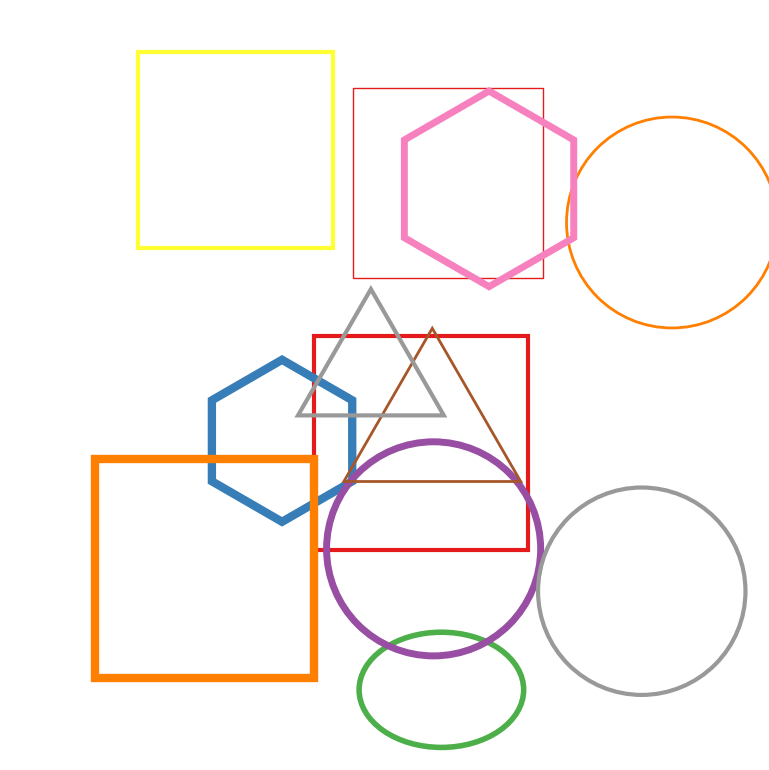[{"shape": "square", "thickness": 0.5, "radius": 0.62, "center": [0.582, 0.762]}, {"shape": "square", "thickness": 1.5, "radius": 0.69, "center": [0.546, 0.424]}, {"shape": "hexagon", "thickness": 3, "radius": 0.53, "center": [0.366, 0.428]}, {"shape": "oval", "thickness": 2, "radius": 0.53, "center": [0.573, 0.104]}, {"shape": "circle", "thickness": 2.5, "radius": 0.7, "center": [0.563, 0.287]}, {"shape": "square", "thickness": 3, "radius": 0.71, "center": [0.265, 0.261]}, {"shape": "circle", "thickness": 1, "radius": 0.68, "center": [0.873, 0.711]}, {"shape": "square", "thickness": 1.5, "radius": 0.64, "center": [0.306, 0.805]}, {"shape": "triangle", "thickness": 1, "radius": 0.66, "center": [0.561, 0.441]}, {"shape": "hexagon", "thickness": 2.5, "radius": 0.64, "center": [0.635, 0.755]}, {"shape": "triangle", "thickness": 1.5, "radius": 0.55, "center": [0.482, 0.515]}, {"shape": "circle", "thickness": 1.5, "radius": 0.67, "center": [0.833, 0.232]}]